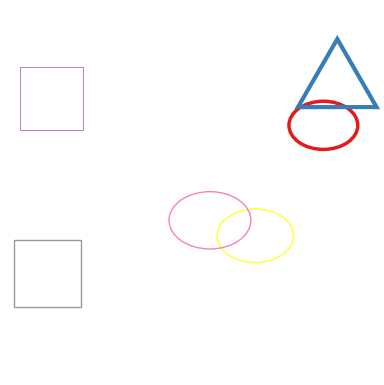[{"shape": "oval", "thickness": 2.5, "radius": 0.45, "center": [0.84, 0.674]}, {"shape": "triangle", "thickness": 3, "radius": 0.59, "center": [0.876, 0.781]}, {"shape": "square", "thickness": 0.5, "radius": 0.41, "center": [0.134, 0.744]}, {"shape": "oval", "thickness": 1, "radius": 0.5, "center": [0.663, 0.388]}, {"shape": "oval", "thickness": 1, "radius": 0.53, "center": [0.545, 0.428]}, {"shape": "square", "thickness": 1, "radius": 0.44, "center": [0.123, 0.289]}]